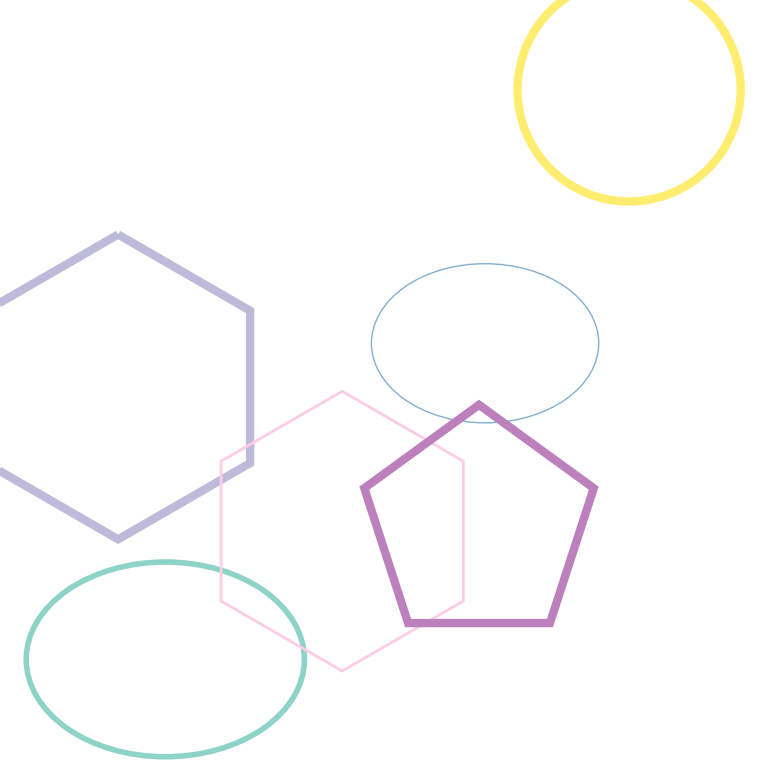[{"shape": "oval", "thickness": 2, "radius": 0.9, "center": [0.215, 0.144]}, {"shape": "hexagon", "thickness": 3, "radius": 0.99, "center": [0.153, 0.498]}, {"shape": "oval", "thickness": 0.5, "radius": 0.74, "center": [0.63, 0.554]}, {"shape": "hexagon", "thickness": 1, "radius": 0.91, "center": [0.444, 0.31]}, {"shape": "pentagon", "thickness": 3, "radius": 0.78, "center": [0.622, 0.318]}, {"shape": "circle", "thickness": 3, "radius": 0.72, "center": [0.817, 0.883]}]